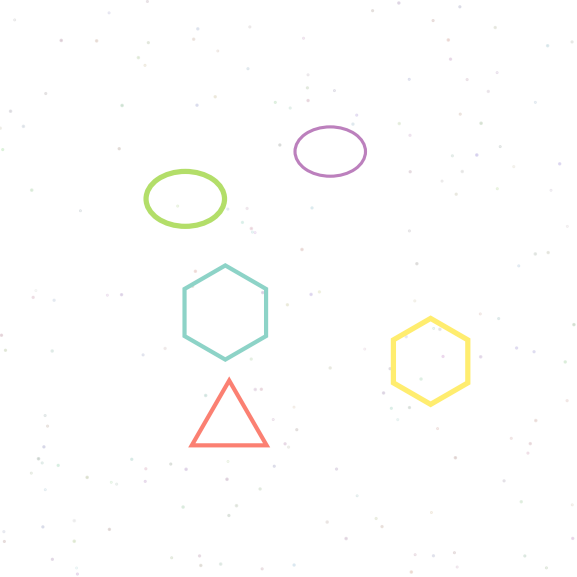[{"shape": "hexagon", "thickness": 2, "radius": 0.41, "center": [0.39, 0.458]}, {"shape": "triangle", "thickness": 2, "radius": 0.37, "center": [0.397, 0.265]}, {"shape": "oval", "thickness": 2.5, "radius": 0.34, "center": [0.321, 0.655]}, {"shape": "oval", "thickness": 1.5, "radius": 0.31, "center": [0.572, 0.737]}, {"shape": "hexagon", "thickness": 2.5, "radius": 0.37, "center": [0.746, 0.373]}]